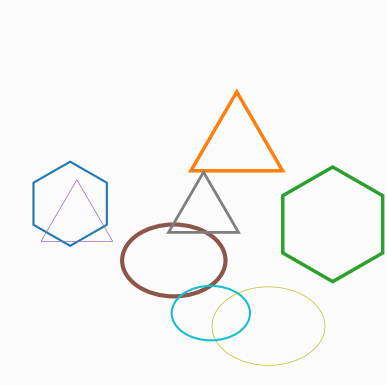[{"shape": "hexagon", "thickness": 1.5, "radius": 0.55, "center": [0.181, 0.471]}, {"shape": "triangle", "thickness": 2.5, "radius": 0.68, "center": [0.611, 0.625]}, {"shape": "hexagon", "thickness": 2.5, "radius": 0.74, "center": [0.859, 0.417]}, {"shape": "triangle", "thickness": 0.5, "radius": 0.53, "center": [0.198, 0.426]}, {"shape": "oval", "thickness": 3, "radius": 0.67, "center": [0.449, 0.324]}, {"shape": "triangle", "thickness": 2, "radius": 0.52, "center": [0.525, 0.449]}, {"shape": "oval", "thickness": 0.5, "radius": 0.73, "center": [0.693, 0.153]}, {"shape": "oval", "thickness": 1.5, "radius": 0.51, "center": [0.544, 0.187]}]